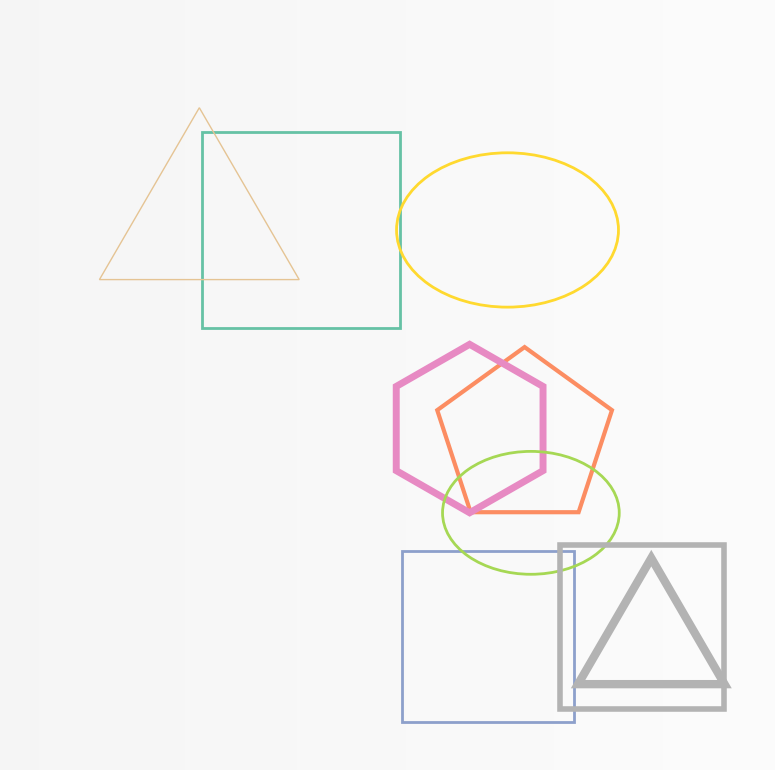[{"shape": "square", "thickness": 1, "radius": 0.64, "center": [0.388, 0.701]}, {"shape": "pentagon", "thickness": 1.5, "radius": 0.59, "center": [0.677, 0.431]}, {"shape": "square", "thickness": 1, "radius": 0.56, "center": [0.629, 0.174]}, {"shape": "hexagon", "thickness": 2.5, "radius": 0.55, "center": [0.606, 0.443]}, {"shape": "oval", "thickness": 1, "radius": 0.57, "center": [0.685, 0.334]}, {"shape": "oval", "thickness": 1, "radius": 0.72, "center": [0.655, 0.701]}, {"shape": "triangle", "thickness": 0.5, "radius": 0.74, "center": [0.257, 0.711]}, {"shape": "triangle", "thickness": 3, "radius": 0.55, "center": [0.84, 0.166]}, {"shape": "square", "thickness": 2, "radius": 0.53, "center": [0.828, 0.186]}]